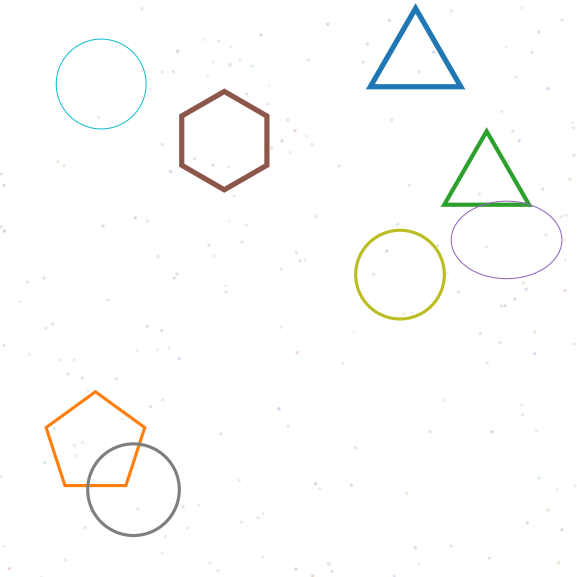[{"shape": "triangle", "thickness": 2.5, "radius": 0.45, "center": [0.72, 0.894]}, {"shape": "pentagon", "thickness": 1.5, "radius": 0.45, "center": [0.165, 0.231]}, {"shape": "triangle", "thickness": 2, "radius": 0.42, "center": [0.843, 0.687]}, {"shape": "oval", "thickness": 0.5, "radius": 0.48, "center": [0.877, 0.584]}, {"shape": "hexagon", "thickness": 2.5, "radius": 0.43, "center": [0.388, 0.756]}, {"shape": "circle", "thickness": 1.5, "radius": 0.4, "center": [0.231, 0.151]}, {"shape": "circle", "thickness": 1.5, "radius": 0.38, "center": [0.693, 0.524]}, {"shape": "circle", "thickness": 0.5, "radius": 0.39, "center": [0.175, 0.854]}]